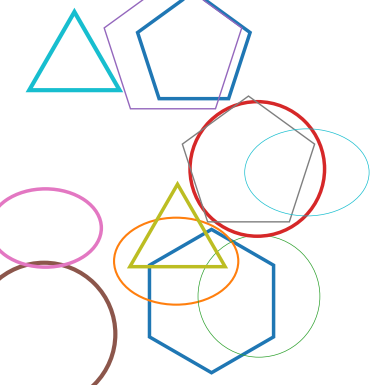[{"shape": "pentagon", "thickness": 2.5, "radius": 0.77, "center": [0.503, 0.868]}, {"shape": "hexagon", "thickness": 2.5, "radius": 0.93, "center": [0.549, 0.218]}, {"shape": "oval", "thickness": 1.5, "radius": 0.81, "center": [0.458, 0.322]}, {"shape": "circle", "thickness": 0.5, "radius": 0.79, "center": [0.673, 0.23]}, {"shape": "circle", "thickness": 2.5, "radius": 0.87, "center": [0.668, 0.561]}, {"shape": "pentagon", "thickness": 1, "radius": 0.94, "center": [0.449, 0.869]}, {"shape": "circle", "thickness": 3, "radius": 0.93, "center": [0.114, 0.132]}, {"shape": "oval", "thickness": 2.5, "radius": 0.73, "center": [0.118, 0.408]}, {"shape": "pentagon", "thickness": 1, "radius": 0.9, "center": [0.645, 0.57]}, {"shape": "triangle", "thickness": 2.5, "radius": 0.71, "center": [0.461, 0.379]}, {"shape": "triangle", "thickness": 3, "radius": 0.68, "center": [0.193, 0.834]}, {"shape": "oval", "thickness": 0.5, "radius": 0.81, "center": [0.797, 0.552]}]